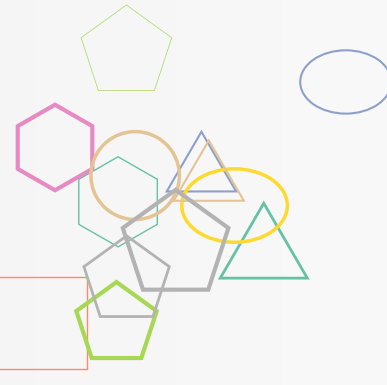[{"shape": "triangle", "thickness": 2, "radius": 0.65, "center": [0.681, 0.342]}, {"shape": "hexagon", "thickness": 1, "radius": 0.58, "center": [0.305, 0.476]}, {"shape": "square", "thickness": 1, "radius": 0.6, "center": [0.105, 0.161]}, {"shape": "oval", "thickness": 1.5, "radius": 0.59, "center": [0.892, 0.787]}, {"shape": "triangle", "thickness": 1.5, "radius": 0.52, "center": [0.52, 0.554]}, {"shape": "hexagon", "thickness": 3, "radius": 0.56, "center": [0.142, 0.617]}, {"shape": "pentagon", "thickness": 0.5, "radius": 0.61, "center": [0.326, 0.864]}, {"shape": "pentagon", "thickness": 3, "radius": 0.55, "center": [0.301, 0.158]}, {"shape": "oval", "thickness": 2.5, "radius": 0.68, "center": [0.605, 0.466]}, {"shape": "triangle", "thickness": 1.5, "radius": 0.52, "center": [0.539, 0.531]}, {"shape": "circle", "thickness": 2.5, "radius": 0.57, "center": [0.349, 0.544]}, {"shape": "pentagon", "thickness": 2, "radius": 0.58, "center": [0.327, 0.272]}, {"shape": "pentagon", "thickness": 3, "radius": 0.72, "center": [0.453, 0.363]}]